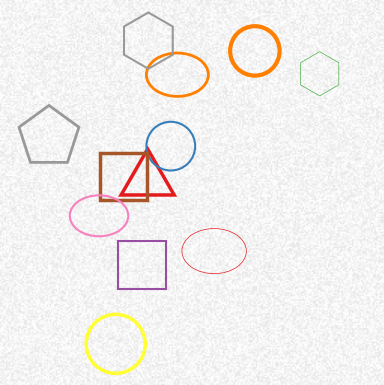[{"shape": "triangle", "thickness": 2.5, "radius": 0.4, "center": [0.384, 0.533]}, {"shape": "oval", "thickness": 0.5, "radius": 0.42, "center": [0.556, 0.348]}, {"shape": "circle", "thickness": 1.5, "radius": 0.32, "center": [0.444, 0.62]}, {"shape": "hexagon", "thickness": 0.5, "radius": 0.29, "center": [0.83, 0.808]}, {"shape": "square", "thickness": 1.5, "radius": 0.31, "center": [0.368, 0.312]}, {"shape": "circle", "thickness": 3, "radius": 0.32, "center": [0.662, 0.868]}, {"shape": "oval", "thickness": 2, "radius": 0.4, "center": [0.461, 0.806]}, {"shape": "circle", "thickness": 2.5, "radius": 0.38, "center": [0.301, 0.107]}, {"shape": "square", "thickness": 2.5, "radius": 0.3, "center": [0.321, 0.541]}, {"shape": "oval", "thickness": 1.5, "radius": 0.38, "center": [0.257, 0.44]}, {"shape": "hexagon", "thickness": 1.5, "radius": 0.37, "center": [0.385, 0.894]}, {"shape": "pentagon", "thickness": 2, "radius": 0.41, "center": [0.127, 0.644]}]